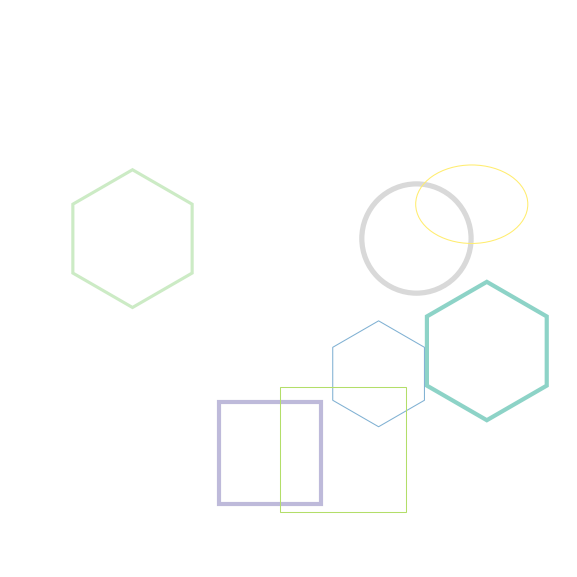[{"shape": "hexagon", "thickness": 2, "radius": 0.6, "center": [0.843, 0.391]}, {"shape": "square", "thickness": 2, "radius": 0.44, "center": [0.468, 0.215]}, {"shape": "hexagon", "thickness": 0.5, "radius": 0.46, "center": [0.656, 0.352]}, {"shape": "square", "thickness": 0.5, "radius": 0.54, "center": [0.594, 0.221]}, {"shape": "circle", "thickness": 2.5, "radius": 0.47, "center": [0.721, 0.586]}, {"shape": "hexagon", "thickness": 1.5, "radius": 0.6, "center": [0.229, 0.586]}, {"shape": "oval", "thickness": 0.5, "radius": 0.49, "center": [0.817, 0.646]}]